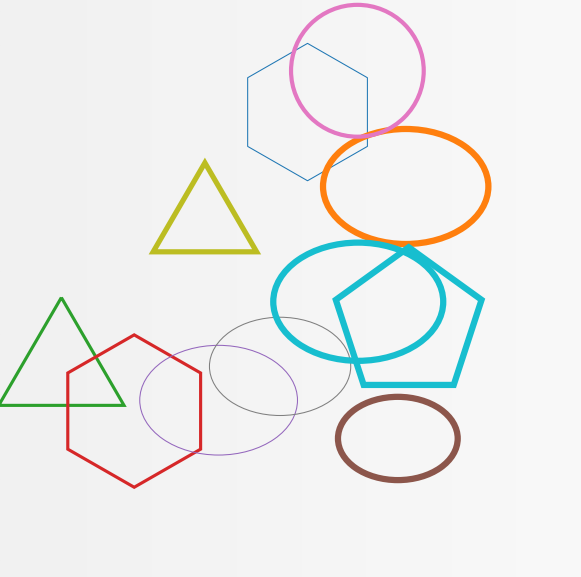[{"shape": "hexagon", "thickness": 0.5, "radius": 0.59, "center": [0.529, 0.805]}, {"shape": "oval", "thickness": 3, "radius": 0.71, "center": [0.698, 0.676]}, {"shape": "triangle", "thickness": 1.5, "radius": 0.62, "center": [0.106, 0.359]}, {"shape": "hexagon", "thickness": 1.5, "radius": 0.66, "center": [0.231, 0.287]}, {"shape": "oval", "thickness": 0.5, "radius": 0.68, "center": [0.376, 0.306]}, {"shape": "oval", "thickness": 3, "radius": 0.51, "center": [0.684, 0.24]}, {"shape": "circle", "thickness": 2, "radius": 0.57, "center": [0.615, 0.877]}, {"shape": "oval", "thickness": 0.5, "radius": 0.61, "center": [0.482, 0.365]}, {"shape": "triangle", "thickness": 2.5, "radius": 0.51, "center": [0.353, 0.614]}, {"shape": "oval", "thickness": 3, "radius": 0.73, "center": [0.616, 0.477]}, {"shape": "pentagon", "thickness": 3, "radius": 0.66, "center": [0.703, 0.439]}]